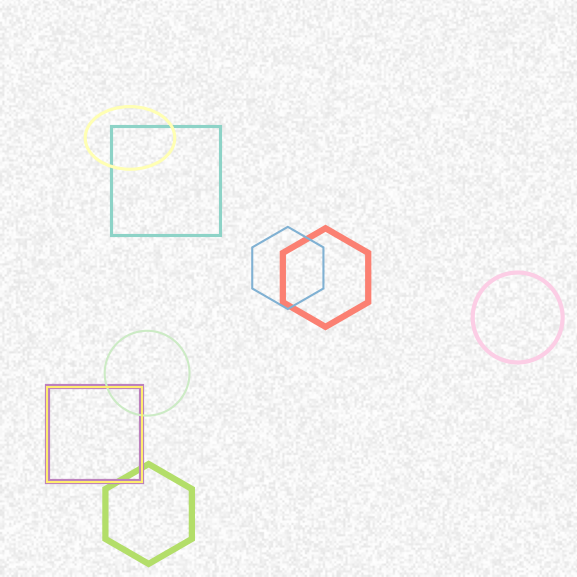[{"shape": "square", "thickness": 1.5, "radius": 0.47, "center": [0.286, 0.687]}, {"shape": "oval", "thickness": 1.5, "radius": 0.39, "center": [0.225, 0.76]}, {"shape": "hexagon", "thickness": 3, "radius": 0.43, "center": [0.564, 0.519]}, {"shape": "hexagon", "thickness": 1, "radius": 0.36, "center": [0.498, 0.535]}, {"shape": "hexagon", "thickness": 3, "radius": 0.43, "center": [0.257, 0.109]}, {"shape": "circle", "thickness": 2, "radius": 0.39, "center": [0.896, 0.449]}, {"shape": "square", "thickness": 2.5, "radius": 0.41, "center": [0.163, 0.248]}, {"shape": "circle", "thickness": 1, "radius": 0.37, "center": [0.255, 0.353]}, {"shape": "square", "thickness": 1, "radius": 0.41, "center": [0.164, 0.247]}]